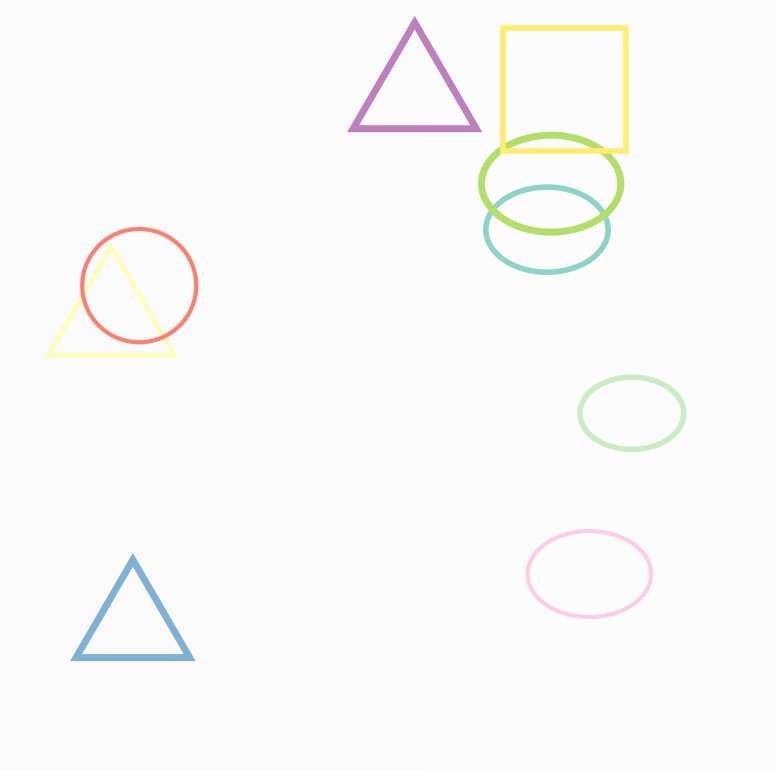[{"shape": "oval", "thickness": 2, "radius": 0.39, "center": [0.706, 0.702]}, {"shape": "triangle", "thickness": 1.5, "radius": 0.47, "center": [0.144, 0.586]}, {"shape": "circle", "thickness": 1.5, "radius": 0.37, "center": [0.18, 0.629]}, {"shape": "triangle", "thickness": 2.5, "radius": 0.42, "center": [0.171, 0.188]}, {"shape": "oval", "thickness": 2.5, "radius": 0.45, "center": [0.711, 0.761]}, {"shape": "oval", "thickness": 1.5, "radius": 0.4, "center": [0.76, 0.254]}, {"shape": "triangle", "thickness": 2.5, "radius": 0.46, "center": [0.535, 0.879]}, {"shape": "oval", "thickness": 2, "radius": 0.34, "center": [0.815, 0.463]}, {"shape": "square", "thickness": 2, "radius": 0.4, "center": [0.729, 0.883]}]